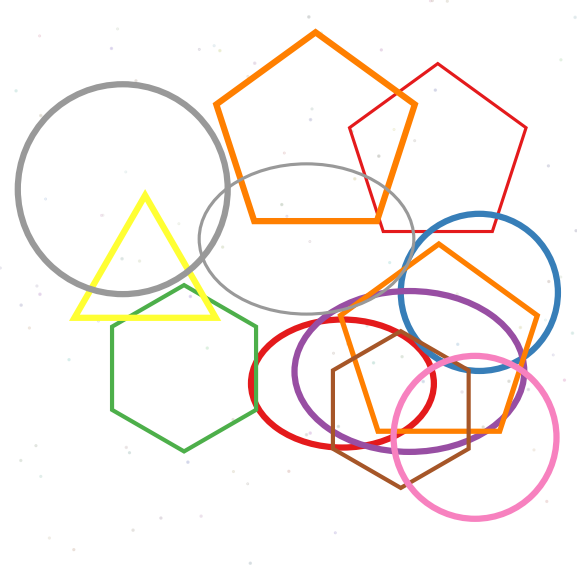[{"shape": "oval", "thickness": 3, "radius": 0.79, "center": [0.593, 0.335]}, {"shape": "pentagon", "thickness": 1.5, "radius": 0.8, "center": [0.758, 0.728]}, {"shape": "circle", "thickness": 3, "radius": 0.68, "center": [0.83, 0.493]}, {"shape": "hexagon", "thickness": 2, "radius": 0.72, "center": [0.319, 0.361]}, {"shape": "oval", "thickness": 3, "radius": 0.99, "center": [0.709, 0.356]}, {"shape": "pentagon", "thickness": 3, "radius": 0.9, "center": [0.546, 0.762]}, {"shape": "pentagon", "thickness": 2.5, "radius": 0.9, "center": [0.76, 0.397]}, {"shape": "triangle", "thickness": 3, "radius": 0.71, "center": [0.251, 0.52]}, {"shape": "hexagon", "thickness": 2, "radius": 0.68, "center": [0.694, 0.29]}, {"shape": "circle", "thickness": 3, "radius": 0.71, "center": [0.823, 0.242]}, {"shape": "oval", "thickness": 1.5, "radius": 0.93, "center": [0.531, 0.585]}, {"shape": "circle", "thickness": 3, "radius": 0.91, "center": [0.213, 0.672]}]